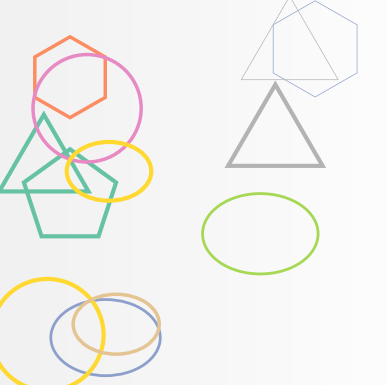[{"shape": "pentagon", "thickness": 3, "radius": 0.63, "center": [0.181, 0.487]}, {"shape": "triangle", "thickness": 3, "radius": 0.66, "center": [0.113, 0.569]}, {"shape": "hexagon", "thickness": 2.5, "radius": 0.52, "center": [0.181, 0.799]}, {"shape": "oval", "thickness": 2, "radius": 0.71, "center": [0.272, 0.123]}, {"shape": "hexagon", "thickness": 0.5, "radius": 0.62, "center": [0.813, 0.873]}, {"shape": "circle", "thickness": 2.5, "radius": 0.7, "center": [0.225, 0.719]}, {"shape": "oval", "thickness": 2, "radius": 0.75, "center": [0.672, 0.393]}, {"shape": "circle", "thickness": 3, "radius": 0.73, "center": [0.122, 0.13]}, {"shape": "oval", "thickness": 3, "radius": 0.55, "center": [0.281, 0.555]}, {"shape": "oval", "thickness": 2.5, "radius": 0.56, "center": [0.3, 0.158]}, {"shape": "triangle", "thickness": 3, "radius": 0.7, "center": [0.711, 0.64]}, {"shape": "triangle", "thickness": 0.5, "radius": 0.72, "center": [0.748, 0.865]}]